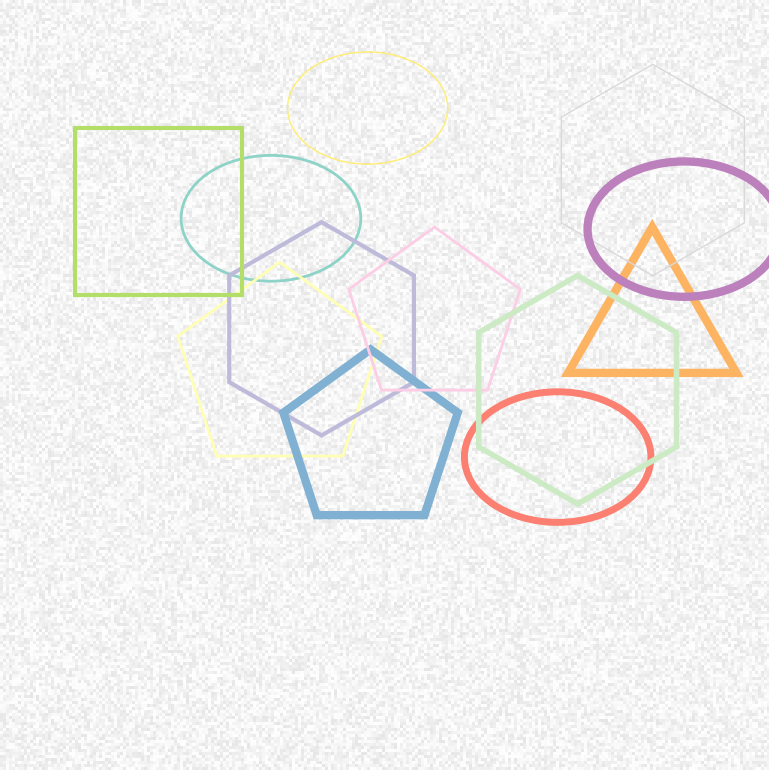[{"shape": "oval", "thickness": 1, "radius": 0.58, "center": [0.352, 0.716]}, {"shape": "pentagon", "thickness": 1, "radius": 0.7, "center": [0.363, 0.52]}, {"shape": "hexagon", "thickness": 1.5, "radius": 0.69, "center": [0.418, 0.573]}, {"shape": "oval", "thickness": 2.5, "radius": 0.61, "center": [0.724, 0.406]}, {"shape": "pentagon", "thickness": 3, "radius": 0.6, "center": [0.481, 0.427]}, {"shape": "triangle", "thickness": 3, "radius": 0.63, "center": [0.847, 0.579]}, {"shape": "square", "thickness": 1.5, "radius": 0.54, "center": [0.206, 0.725]}, {"shape": "pentagon", "thickness": 1, "radius": 0.59, "center": [0.564, 0.588]}, {"shape": "hexagon", "thickness": 0.5, "radius": 0.69, "center": [0.848, 0.779]}, {"shape": "oval", "thickness": 3, "radius": 0.63, "center": [0.889, 0.702]}, {"shape": "hexagon", "thickness": 2, "radius": 0.74, "center": [0.75, 0.494]}, {"shape": "oval", "thickness": 0.5, "radius": 0.52, "center": [0.477, 0.86]}]